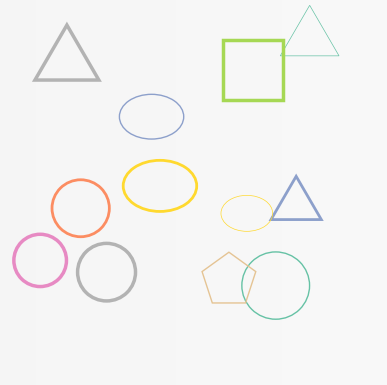[{"shape": "triangle", "thickness": 0.5, "radius": 0.44, "center": [0.799, 0.899]}, {"shape": "circle", "thickness": 1, "radius": 0.44, "center": [0.712, 0.258]}, {"shape": "circle", "thickness": 2, "radius": 0.37, "center": [0.208, 0.459]}, {"shape": "triangle", "thickness": 2, "radius": 0.37, "center": [0.764, 0.467]}, {"shape": "oval", "thickness": 1, "radius": 0.41, "center": [0.391, 0.697]}, {"shape": "circle", "thickness": 2.5, "radius": 0.34, "center": [0.104, 0.324]}, {"shape": "square", "thickness": 2.5, "radius": 0.39, "center": [0.653, 0.818]}, {"shape": "oval", "thickness": 0.5, "radius": 0.33, "center": [0.637, 0.446]}, {"shape": "oval", "thickness": 2, "radius": 0.47, "center": [0.413, 0.517]}, {"shape": "pentagon", "thickness": 1, "radius": 0.36, "center": [0.591, 0.272]}, {"shape": "circle", "thickness": 2.5, "radius": 0.37, "center": [0.275, 0.293]}, {"shape": "triangle", "thickness": 2.5, "radius": 0.48, "center": [0.173, 0.84]}]